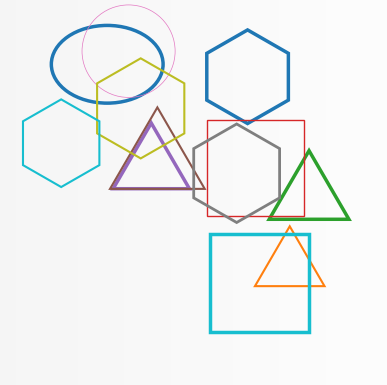[{"shape": "hexagon", "thickness": 2.5, "radius": 0.61, "center": [0.639, 0.801]}, {"shape": "oval", "thickness": 2.5, "radius": 0.72, "center": [0.277, 0.833]}, {"shape": "triangle", "thickness": 1.5, "radius": 0.52, "center": [0.748, 0.309]}, {"shape": "triangle", "thickness": 2.5, "radius": 0.59, "center": [0.798, 0.49]}, {"shape": "square", "thickness": 1, "radius": 0.63, "center": [0.66, 0.563]}, {"shape": "triangle", "thickness": 2.5, "radius": 0.57, "center": [0.39, 0.567]}, {"shape": "triangle", "thickness": 1.5, "radius": 0.71, "center": [0.406, 0.58]}, {"shape": "circle", "thickness": 0.5, "radius": 0.6, "center": [0.332, 0.867]}, {"shape": "hexagon", "thickness": 2, "radius": 0.64, "center": [0.611, 0.55]}, {"shape": "hexagon", "thickness": 1.5, "radius": 0.65, "center": [0.363, 0.719]}, {"shape": "hexagon", "thickness": 1.5, "radius": 0.57, "center": [0.158, 0.628]}, {"shape": "square", "thickness": 2.5, "radius": 0.64, "center": [0.67, 0.264]}]